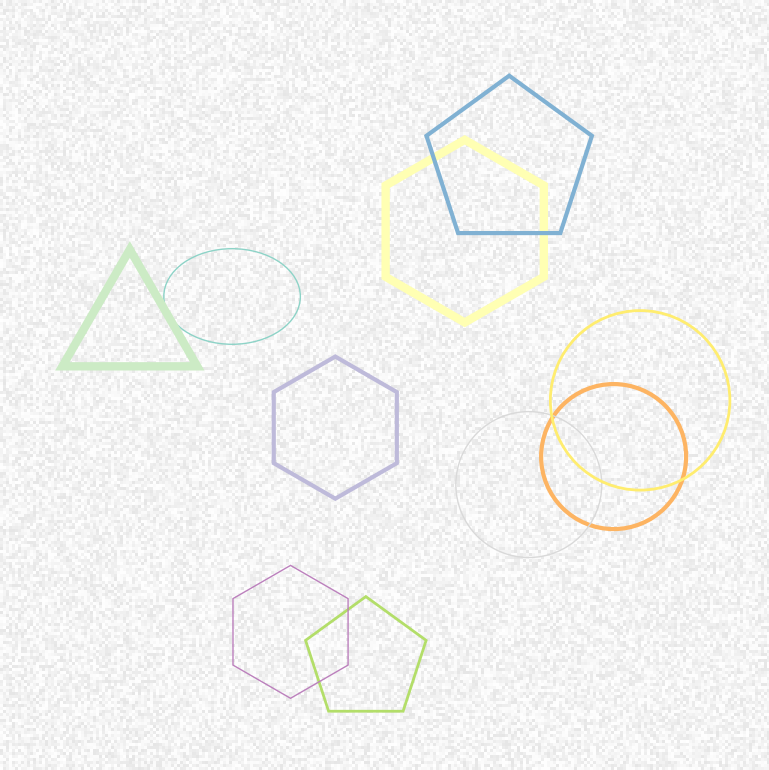[{"shape": "oval", "thickness": 0.5, "radius": 0.44, "center": [0.301, 0.615]}, {"shape": "hexagon", "thickness": 3, "radius": 0.59, "center": [0.604, 0.7]}, {"shape": "hexagon", "thickness": 1.5, "radius": 0.46, "center": [0.435, 0.445]}, {"shape": "pentagon", "thickness": 1.5, "radius": 0.56, "center": [0.661, 0.789]}, {"shape": "circle", "thickness": 1.5, "radius": 0.47, "center": [0.797, 0.407]}, {"shape": "pentagon", "thickness": 1, "radius": 0.41, "center": [0.475, 0.143]}, {"shape": "circle", "thickness": 0.5, "radius": 0.47, "center": [0.687, 0.371]}, {"shape": "hexagon", "thickness": 0.5, "radius": 0.43, "center": [0.377, 0.179]}, {"shape": "triangle", "thickness": 3, "radius": 0.51, "center": [0.169, 0.575]}, {"shape": "circle", "thickness": 1, "radius": 0.58, "center": [0.831, 0.48]}]